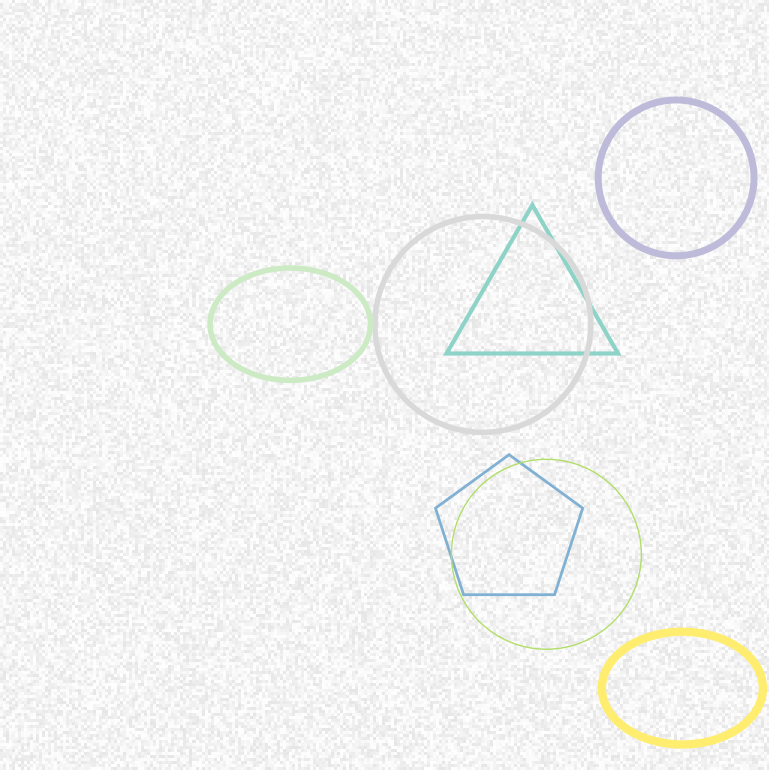[{"shape": "triangle", "thickness": 1.5, "radius": 0.64, "center": [0.691, 0.605]}, {"shape": "circle", "thickness": 2.5, "radius": 0.51, "center": [0.878, 0.769]}, {"shape": "pentagon", "thickness": 1, "radius": 0.5, "center": [0.661, 0.309]}, {"shape": "circle", "thickness": 0.5, "radius": 0.62, "center": [0.71, 0.28]}, {"shape": "circle", "thickness": 2, "radius": 0.7, "center": [0.627, 0.579]}, {"shape": "oval", "thickness": 2, "radius": 0.52, "center": [0.377, 0.579]}, {"shape": "oval", "thickness": 3, "radius": 0.52, "center": [0.886, 0.106]}]